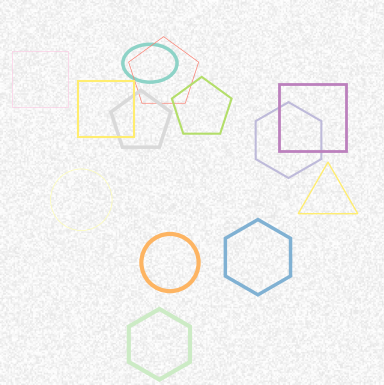[{"shape": "oval", "thickness": 2.5, "radius": 0.35, "center": [0.389, 0.836]}, {"shape": "circle", "thickness": 0.5, "radius": 0.4, "center": [0.211, 0.481]}, {"shape": "hexagon", "thickness": 1.5, "radius": 0.49, "center": [0.749, 0.636]}, {"shape": "pentagon", "thickness": 0.5, "radius": 0.48, "center": [0.425, 0.809]}, {"shape": "hexagon", "thickness": 2.5, "radius": 0.49, "center": [0.67, 0.332]}, {"shape": "circle", "thickness": 3, "radius": 0.37, "center": [0.442, 0.318]}, {"shape": "pentagon", "thickness": 1.5, "radius": 0.41, "center": [0.524, 0.719]}, {"shape": "square", "thickness": 0.5, "radius": 0.36, "center": [0.103, 0.795]}, {"shape": "pentagon", "thickness": 2.5, "radius": 0.41, "center": [0.366, 0.684]}, {"shape": "square", "thickness": 2, "radius": 0.44, "center": [0.812, 0.695]}, {"shape": "hexagon", "thickness": 3, "radius": 0.46, "center": [0.414, 0.106]}, {"shape": "triangle", "thickness": 1, "radius": 0.45, "center": [0.852, 0.49]}, {"shape": "square", "thickness": 1.5, "radius": 0.36, "center": [0.275, 0.717]}]